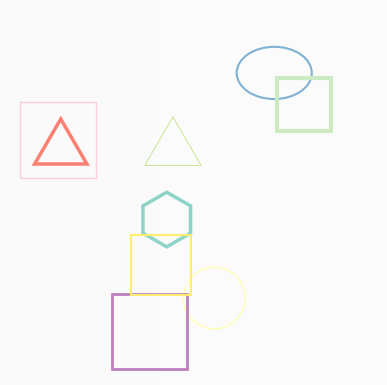[{"shape": "hexagon", "thickness": 2.5, "radius": 0.35, "center": [0.43, 0.43]}, {"shape": "circle", "thickness": 1, "radius": 0.4, "center": [0.553, 0.226]}, {"shape": "triangle", "thickness": 2.5, "radius": 0.39, "center": [0.157, 0.613]}, {"shape": "oval", "thickness": 1.5, "radius": 0.48, "center": [0.708, 0.811]}, {"shape": "triangle", "thickness": 0.5, "radius": 0.42, "center": [0.446, 0.612]}, {"shape": "square", "thickness": 1, "radius": 0.49, "center": [0.149, 0.637]}, {"shape": "square", "thickness": 2, "radius": 0.49, "center": [0.386, 0.14]}, {"shape": "square", "thickness": 3, "radius": 0.34, "center": [0.784, 0.728]}, {"shape": "square", "thickness": 1.5, "radius": 0.39, "center": [0.416, 0.312]}]